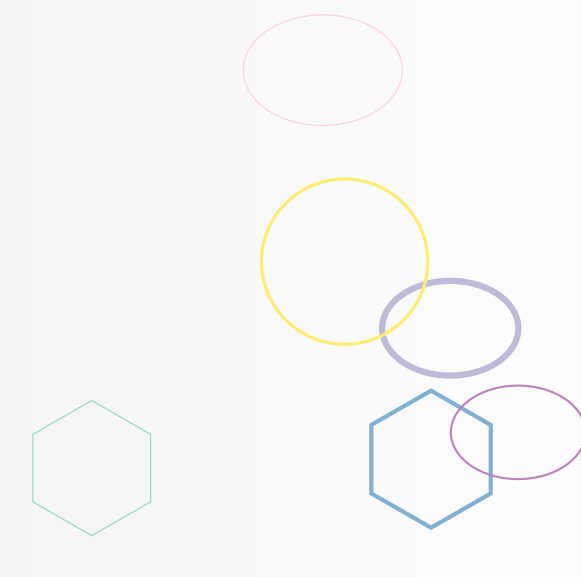[{"shape": "hexagon", "thickness": 0.5, "radius": 0.59, "center": [0.158, 0.189]}, {"shape": "oval", "thickness": 3, "radius": 0.59, "center": [0.775, 0.431]}, {"shape": "hexagon", "thickness": 2, "radius": 0.59, "center": [0.742, 0.204]}, {"shape": "oval", "thickness": 0.5, "radius": 0.68, "center": [0.555, 0.878]}, {"shape": "oval", "thickness": 1, "radius": 0.58, "center": [0.891, 0.25]}, {"shape": "circle", "thickness": 1.5, "radius": 0.72, "center": [0.593, 0.546]}]